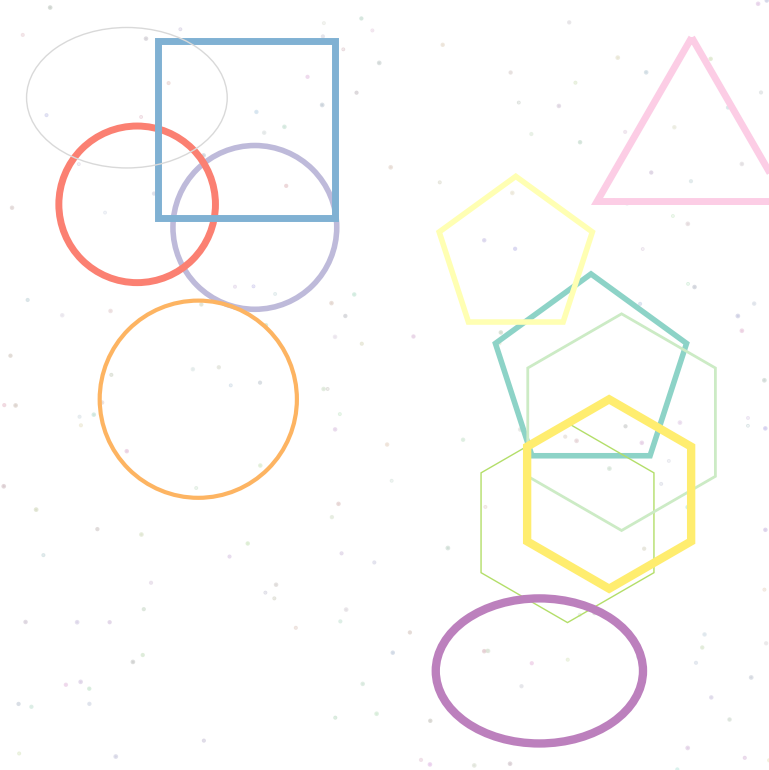[{"shape": "pentagon", "thickness": 2, "radius": 0.65, "center": [0.768, 0.514]}, {"shape": "pentagon", "thickness": 2, "radius": 0.52, "center": [0.67, 0.666]}, {"shape": "circle", "thickness": 2, "radius": 0.53, "center": [0.331, 0.705]}, {"shape": "circle", "thickness": 2.5, "radius": 0.51, "center": [0.178, 0.735]}, {"shape": "square", "thickness": 2.5, "radius": 0.57, "center": [0.32, 0.832]}, {"shape": "circle", "thickness": 1.5, "radius": 0.64, "center": [0.258, 0.482]}, {"shape": "hexagon", "thickness": 0.5, "radius": 0.65, "center": [0.737, 0.321]}, {"shape": "triangle", "thickness": 2.5, "radius": 0.71, "center": [0.898, 0.809]}, {"shape": "oval", "thickness": 0.5, "radius": 0.65, "center": [0.165, 0.873]}, {"shape": "oval", "thickness": 3, "radius": 0.67, "center": [0.7, 0.129]}, {"shape": "hexagon", "thickness": 1, "radius": 0.7, "center": [0.807, 0.452]}, {"shape": "hexagon", "thickness": 3, "radius": 0.61, "center": [0.791, 0.358]}]